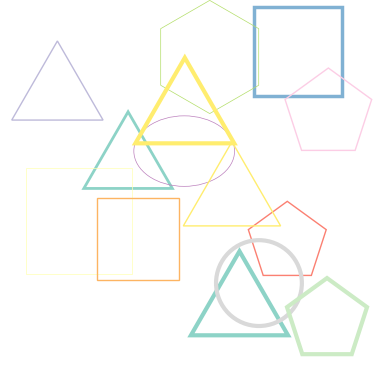[{"shape": "triangle", "thickness": 2, "radius": 0.66, "center": [0.333, 0.577]}, {"shape": "triangle", "thickness": 3, "radius": 0.73, "center": [0.622, 0.202]}, {"shape": "square", "thickness": 0.5, "radius": 0.69, "center": [0.205, 0.426]}, {"shape": "triangle", "thickness": 1, "radius": 0.68, "center": [0.149, 0.757]}, {"shape": "pentagon", "thickness": 1, "radius": 0.53, "center": [0.746, 0.371]}, {"shape": "square", "thickness": 2.5, "radius": 0.58, "center": [0.774, 0.866]}, {"shape": "square", "thickness": 1, "radius": 0.53, "center": [0.359, 0.379]}, {"shape": "hexagon", "thickness": 0.5, "radius": 0.73, "center": [0.545, 0.852]}, {"shape": "pentagon", "thickness": 1, "radius": 0.59, "center": [0.853, 0.705]}, {"shape": "circle", "thickness": 3, "radius": 0.56, "center": [0.673, 0.265]}, {"shape": "oval", "thickness": 0.5, "radius": 0.65, "center": [0.478, 0.608]}, {"shape": "pentagon", "thickness": 3, "radius": 0.55, "center": [0.849, 0.168]}, {"shape": "triangle", "thickness": 1, "radius": 0.73, "center": [0.603, 0.486]}, {"shape": "triangle", "thickness": 3, "radius": 0.74, "center": [0.48, 0.702]}]